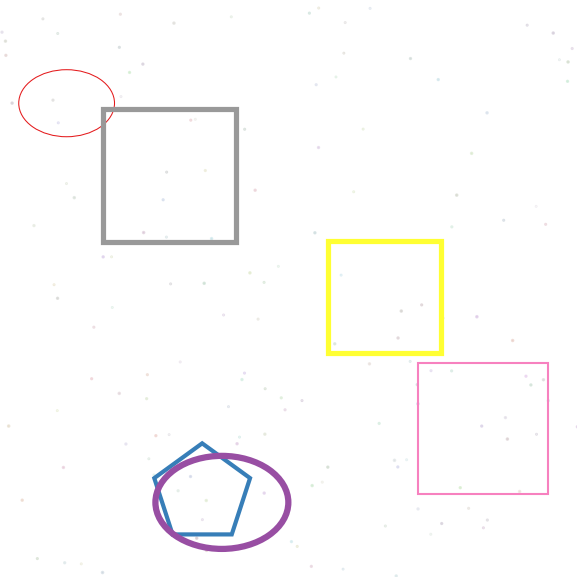[{"shape": "oval", "thickness": 0.5, "radius": 0.41, "center": [0.115, 0.82]}, {"shape": "pentagon", "thickness": 2, "radius": 0.44, "center": [0.35, 0.144]}, {"shape": "oval", "thickness": 3, "radius": 0.58, "center": [0.384, 0.129]}, {"shape": "square", "thickness": 2.5, "radius": 0.49, "center": [0.666, 0.484]}, {"shape": "square", "thickness": 1, "radius": 0.57, "center": [0.836, 0.258]}, {"shape": "square", "thickness": 2.5, "radius": 0.58, "center": [0.293, 0.695]}]